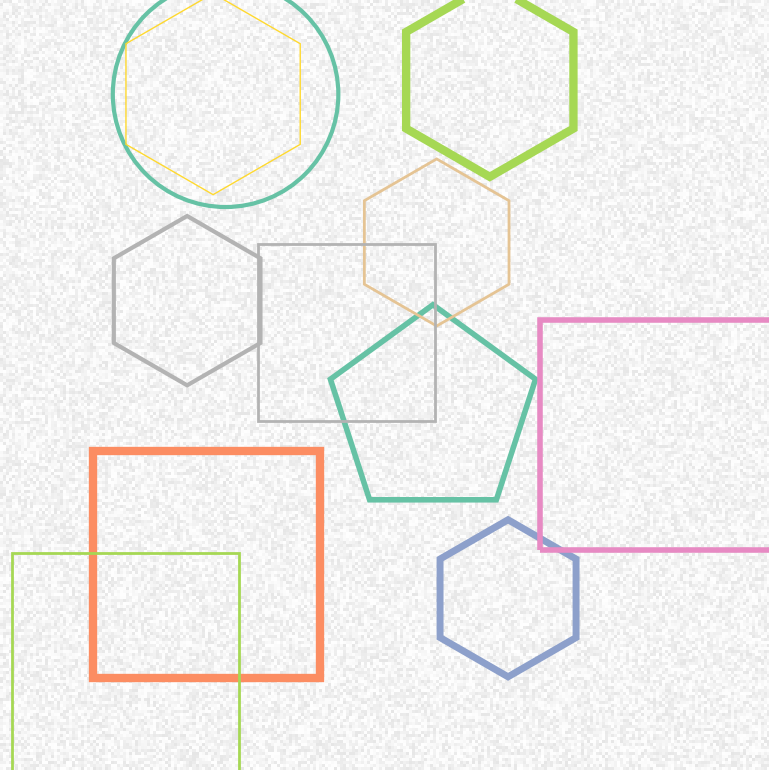[{"shape": "circle", "thickness": 1.5, "radius": 0.73, "center": [0.293, 0.878]}, {"shape": "pentagon", "thickness": 2, "radius": 0.7, "center": [0.562, 0.464]}, {"shape": "square", "thickness": 3, "radius": 0.74, "center": [0.268, 0.267]}, {"shape": "hexagon", "thickness": 2.5, "radius": 0.51, "center": [0.66, 0.223]}, {"shape": "square", "thickness": 2, "radius": 0.75, "center": [0.851, 0.435]}, {"shape": "hexagon", "thickness": 3, "radius": 0.63, "center": [0.636, 0.896]}, {"shape": "square", "thickness": 1, "radius": 0.74, "center": [0.163, 0.135]}, {"shape": "hexagon", "thickness": 0.5, "radius": 0.65, "center": [0.277, 0.878]}, {"shape": "hexagon", "thickness": 1, "radius": 0.54, "center": [0.567, 0.685]}, {"shape": "square", "thickness": 1, "radius": 0.58, "center": [0.45, 0.568]}, {"shape": "hexagon", "thickness": 1.5, "radius": 0.55, "center": [0.243, 0.61]}]